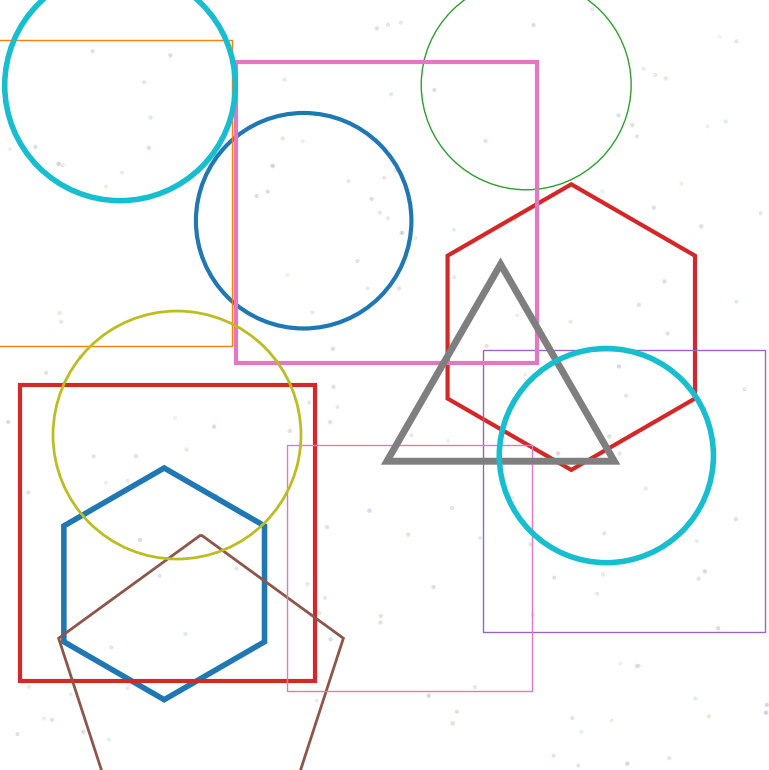[{"shape": "hexagon", "thickness": 2, "radius": 0.75, "center": [0.213, 0.242]}, {"shape": "circle", "thickness": 1.5, "radius": 0.7, "center": [0.394, 0.713]}, {"shape": "square", "thickness": 0.5, "radius": 0.99, "center": [0.102, 0.749]}, {"shape": "circle", "thickness": 0.5, "radius": 0.68, "center": [0.683, 0.89]}, {"shape": "hexagon", "thickness": 1.5, "radius": 0.93, "center": [0.742, 0.575]}, {"shape": "square", "thickness": 1.5, "radius": 0.96, "center": [0.218, 0.308]}, {"shape": "square", "thickness": 0.5, "radius": 0.92, "center": [0.811, 0.363]}, {"shape": "pentagon", "thickness": 1, "radius": 0.97, "center": [0.261, 0.111]}, {"shape": "square", "thickness": 1.5, "radius": 0.98, "center": [0.502, 0.724]}, {"shape": "square", "thickness": 0.5, "radius": 0.8, "center": [0.532, 0.262]}, {"shape": "triangle", "thickness": 2.5, "radius": 0.85, "center": [0.65, 0.486]}, {"shape": "circle", "thickness": 1, "radius": 0.81, "center": [0.23, 0.435]}, {"shape": "circle", "thickness": 2, "radius": 0.7, "center": [0.787, 0.408]}, {"shape": "circle", "thickness": 2, "radius": 0.75, "center": [0.156, 0.889]}]